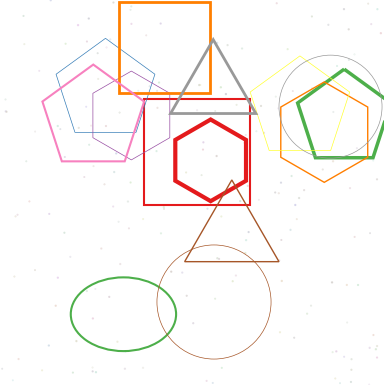[{"shape": "hexagon", "thickness": 3, "radius": 0.53, "center": [0.547, 0.584]}, {"shape": "square", "thickness": 1.5, "radius": 0.69, "center": [0.512, 0.605]}, {"shape": "pentagon", "thickness": 0.5, "radius": 0.67, "center": [0.274, 0.765]}, {"shape": "oval", "thickness": 1.5, "radius": 0.68, "center": [0.321, 0.184]}, {"shape": "pentagon", "thickness": 2.5, "radius": 0.64, "center": [0.894, 0.693]}, {"shape": "hexagon", "thickness": 0.5, "radius": 0.58, "center": [0.341, 0.7]}, {"shape": "square", "thickness": 2, "radius": 0.59, "center": [0.427, 0.876]}, {"shape": "hexagon", "thickness": 1, "radius": 0.65, "center": [0.842, 0.657]}, {"shape": "pentagon", "thickness": 0.5, "radius": 0.68, "center": [0.779, 0.719]}, {"shape": "circle", "thickness": 0.5, "radius": 0.74, "center": [0.556, 0.216]}, {"shape": "triangle", "thickness": 1, "radius": 0.71, "center": [0.602, 0.391]}, {"shape": "pentagon", "thickness": 1.5, "radius": 0.69, "center": [0.242, 0.693]}, {"shape": "circle", "thickness": 0.5, "radius": 0.67, "center": [0.858, 0.723]}, {"shape": "triangle", "thickness": 2, "radius": 0.64, "center": [0.554, 0.769]}]